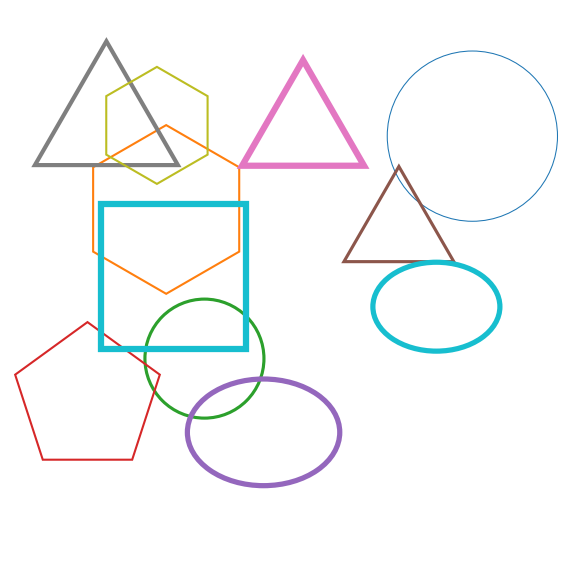[{"shape": "circle", "thickness": 0.5, "radius": 0.74, "center": [0.818, 0.763]}, {"shape": "hexagon", "thickness": 1, "radius": 0.73, "center": [0.288, 0.636]}, {"shape": "circle", "thickness": 1.5, "radius": 0.52, "center": [0.354, 0.378]}, {"shape": "pentagon", "thickness": 1, "radius": 0.66, "center": [0.151, 0.31]}, {"shape": "oval", "thickness": 2.5, "radius": 0.66, "center": [0.456, 0.251]}, {"shape": "triangle", "thickness": 1.5, "radius": 0.55, "center": [0.691, 0.601]}, {"shape": "triangle", "thickness": 3, "radius": 0.61, "center": [0.525, 0.773]}, {"shape": "triangle", "thickness": 2, "radius": 0.71, "center": [0.184, 0.785]}, {"shape": "hexagon", "thickness": 1, "radius": 0.51, "center": [0.272, 0.782]}, {"shape": "oval", "thickness": 2.5, "radius": 0.55, "center": [0.756, 0.468]}, {"shape": "square", "thickness": 3, "radius": 0.63, "center": [0.3, 0.52]}]